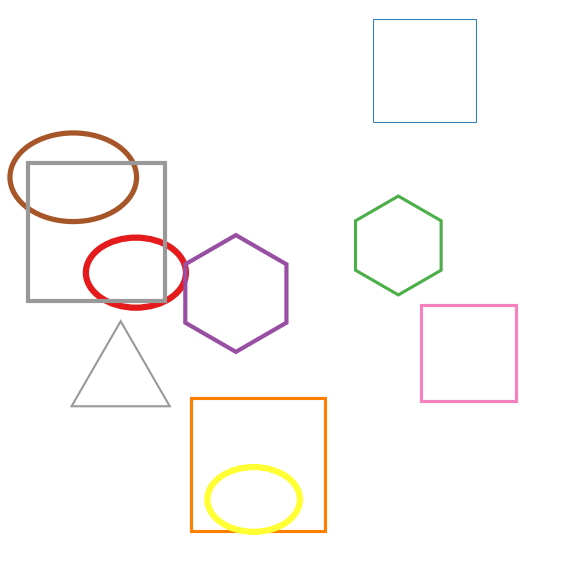[{"shape": "oval", "thickness": 3, "radius": 0.43, "center": [0.235, 0.527]}, {"shape": "square", "thickness": 0.5, "radius": 0.45, "center": [0.735, 0.877]}, {"shape": "hexagon", "thickness": 1.5, "radius": 0.43, "center": [0.69, 0.574]}, {"shape": "hexagon", "thickness": 2, "radius": 0.51, "center": [0.408, 0.491]}, {"shape": "square", "thickness": 1.5, "radius": 0.58, "center": [0.447, 0.195]}, {"shape": "oval", "thickness": 3, "radius": 0.4, "center": [0.439, 0.134]}, {"shape": "oval", "thickness": 2.5, "radius": 0.55, "center": [0.127, 0.692]}, {"shape": "square", "thickness": 1.5, "radius": 0.41, "center": [0.811, 0.388]}, {"shape": "triangle", "thickness": 1, "radius": 0.49, "center": [0.209, 0.345]}, {"shape": "square", "thickness": 2, "radius": 0.59, "center": [0.168, 0.597]}]